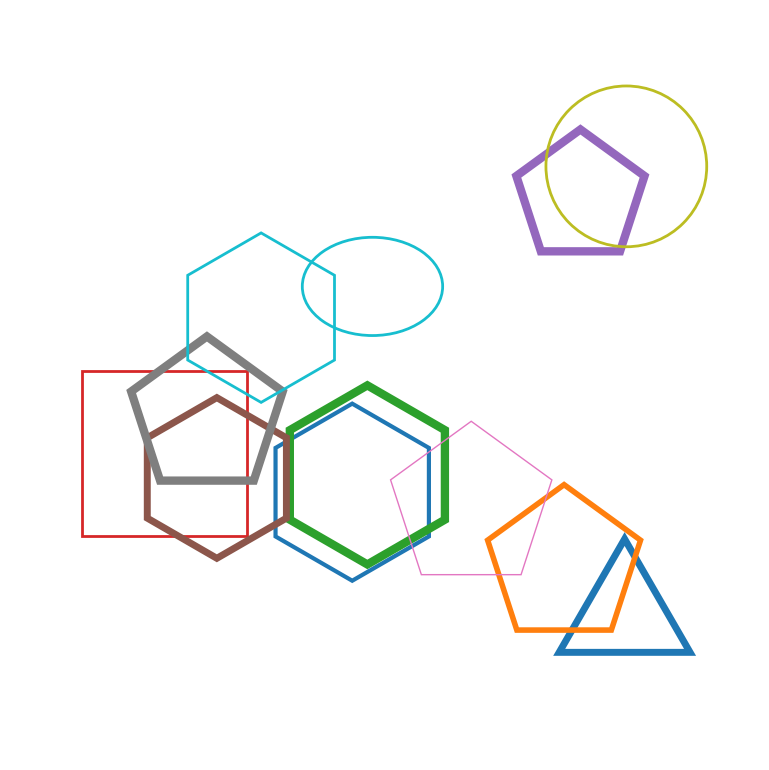[{"shape": "hexagon", "thickness": 1.5, "radius": 0.57, "center": [0.457, 0.361]}, {"shape": "triangle", "thickness": 2.5, "radius": 0.49, "center": [0.811, 0.202]}, {"shape": "pentagon", "thickness": 2, "radius": 0.52, "center": [0.733, 0.266]}, {"shape": "hexagon", "thickness": 3, "radius": 0.58, "center": [0.477, 0.383]}, {"shape": "square", "thickness": 1, "radius": 0.54, "center": [0.214, 0.411]}, {"shape": "pentagon", "thickness": 3, "radius": 0.44, "center": [0.754, 0.744]}, {"shape": "hexagon", "thickness": 2.5, "radius": 0.52, "center": [0.282, 0.379]}, {"shape": "pentagon", "thickness": 0.5, "radius": 0.55, "center": [0.612, 0.343]}, {"shape": "pentagon", "thickness": 3, "radius": 0.52, "center": [0.269, 0.46]}, {"shape": "circle", "thickness": 1, "radius": 0.52, "center": [0.813, 0.784]}, {"shape": "oval", "thickness": 1, "radius": 0.46, "center": [0.484, 0.628]}, {"shape": "hexagon", "thickness": 1, "radius": 0.55, "center": [0.339, 0.587]}]